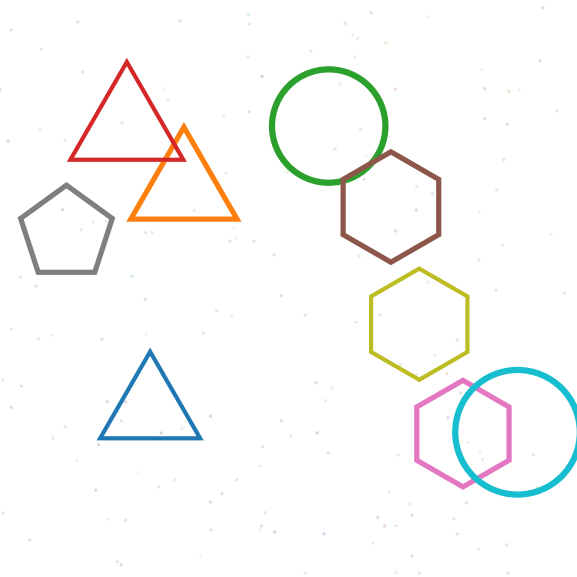[{"shape": "triangle", "thickness": 2, "radius": 0.5, "center": [0.26, 0.29]}, {"shape": "triangle", "thickness": 2.5, "radius": 0.53, "center": [0.318, 0.673]}, {"shape": "circle", "thickness": 3, "radius": 0.49, "center": [0.569, 0.781]}, {"shape": "triangle", "thickness": 2, "radius": 0.56, "center": [0.22, 0.779]}, {"shape": "hexagon", "thickness": 2.5, "radius": 0.48, "center": [0.677, 0.641]}, {"shape": "hexagon", "thickness": 2.5, "radius": 0.46, "center": [0.802, 0.248]}, {"shape": "pentagon", "thickness": 2.5, "radius": 0.42, "center": [0.115, 0.595]}, {"shape": "hexagon", "thickness": 2, "radius": 0.48, "center": [0.726, 0.438]}, {"shape": "circle", "thickness": 3, "radius": 0.54, "center": [0.896, 0.251]}]